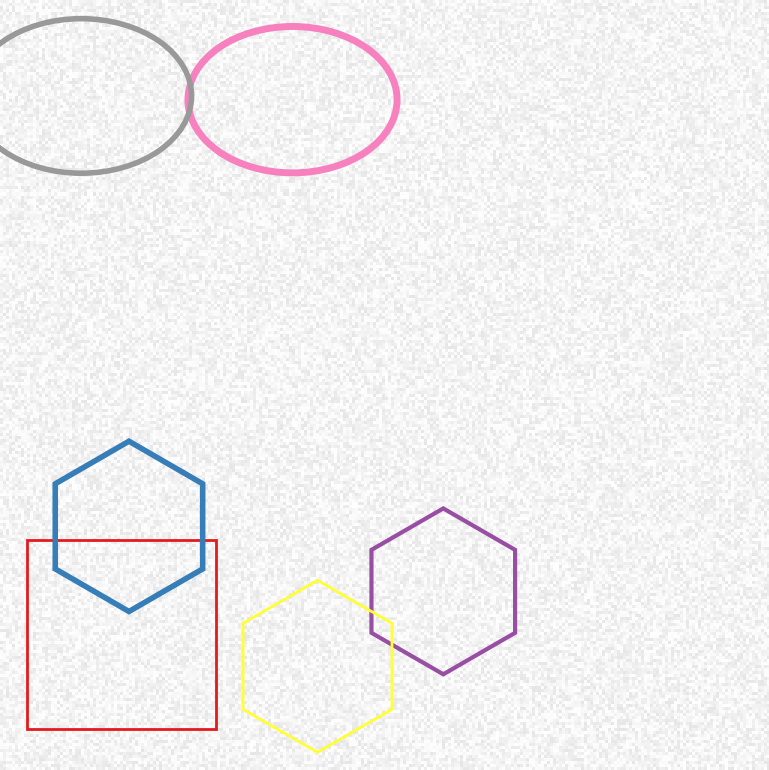[{"shape": "square", "thickness": 1, "radius": 0.61, "center": [0.158, 0.176]}, {"shape": "hexagon", "thickness": 2, "radius": 0.55, "center": [0.167, 0.316]}, {"shape": "hexagon", "thickness": 1.5, "radius": 0.54, "center": [0.576, 0.232]}, {"shape": "hexagon", "thickness": 1, "radius": 0.56, "center": [0.412, 0.135]}, {"shape": "oval", "thickness": 2.5, "radius": 0.68, "center": [0.38, 0.871]}, {"shape": "oval", "thickness": 2, "radius": 0.72, "center": [0.105, 0.875]}]